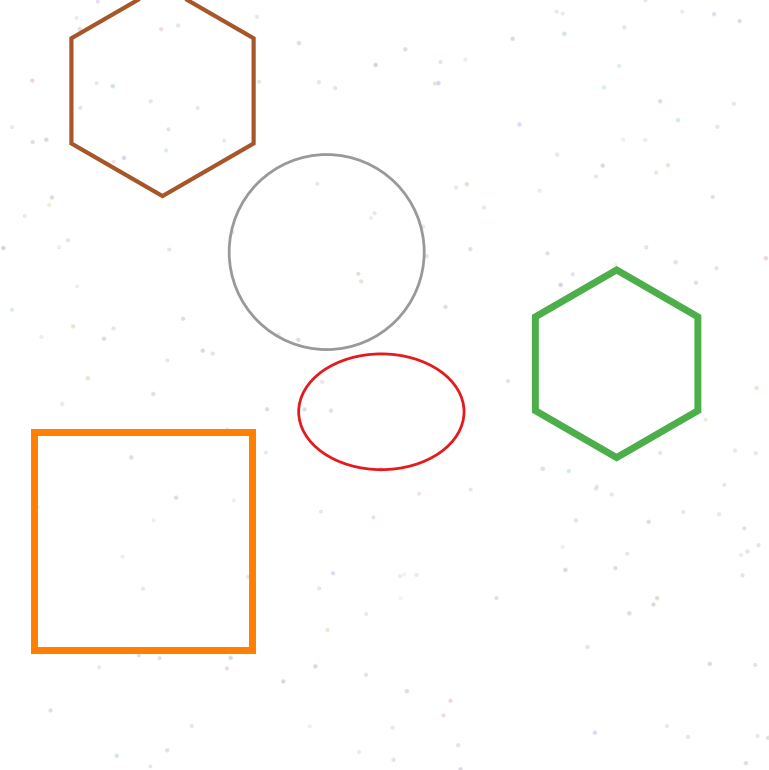[{"shape": "oval", "thickness": 1, "radius": 0.54, "center": [0.495, 0.465]}, {"shape": "hexagon", "thickness": 2.5, "radius": 0.61, "center": [0.801, 0.528]}, {"shape": "square", "thickness": 2.5, "radius": 0.71, "center": [0.186, 0.298]}, {"shape": "hexagon", "thickness": 1.5, "radius": 0.68, "center": [0.211, 0.882]}, {"shape": "circle", "thickness": 1, "radius": 0.63, "center": [0.424, 0.673]}]